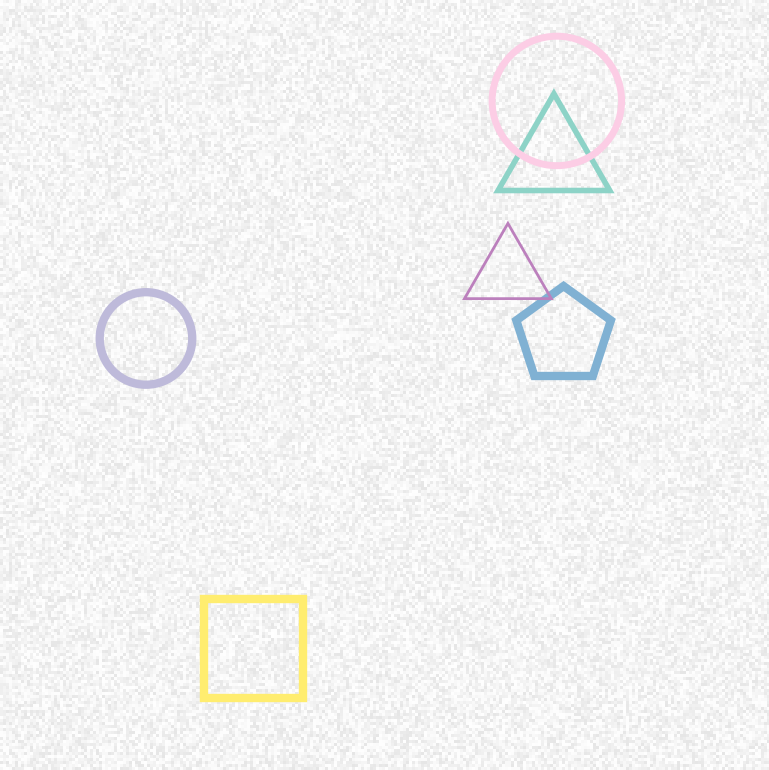[{"shape": "triangle", "thickness": 2, "radius": 0.42, "center": [0.719, 0.794]}, {"shape": "circle", "thickness": 3, "radius": 0.3, "center": [0.19, 0.56]}, {"shape": "pentagon", "thickness": 3, "radius": 0.32, "center": [0.732, 0.564]}, {"shape": "circle", "thickness": 2.5, "radius": 0.42, "center": [0.723, 0.869]}, {"shape": "triangle", "thickness": 1, "radius": 0.33, "center": [0.66, 0.645]}, {"shape": "square", "thickness": 3, "radius": 0.32, "center": [0.329, 0.158]}]